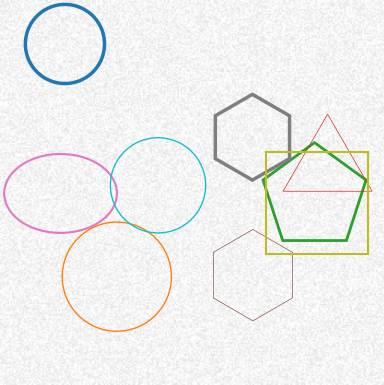[{"shape": "circle", "thickness": 2.5, "radius": 0.51, "center": [0.169, 0.886]}, {"shape": "circle", "thickness": 1, "radius": 0.71, "center": [0.303, 0.281]}, {"shape": "pentagon", "thickness": 2, "radius": 0.7, "center": [0.817, 0.489]}, {"shape": "triangle", "thickness": 0.5, "radius": 0.67, "center": [0.851, 0.57]}, {"shape": "hexagon", "thickness": 0.5, "radius": 0.59, "center": [0.657, 0.285]}, {"shape": "oval", "thickness": 1.5, "radius": 0.73, "center": [0.157, 0.498]}, {"shape": "hexagon", "thickness": 2.5, "radius": 0.56, "center": [0.656, 0.644]}, {"shape": "square", "thickness": 1.5, "radius": 0.66, "center": [0.824, 0.473]}, {"shape": "circle", "thickness": 1, "radius": 0.62, "center": [0.41, 0.519]}]